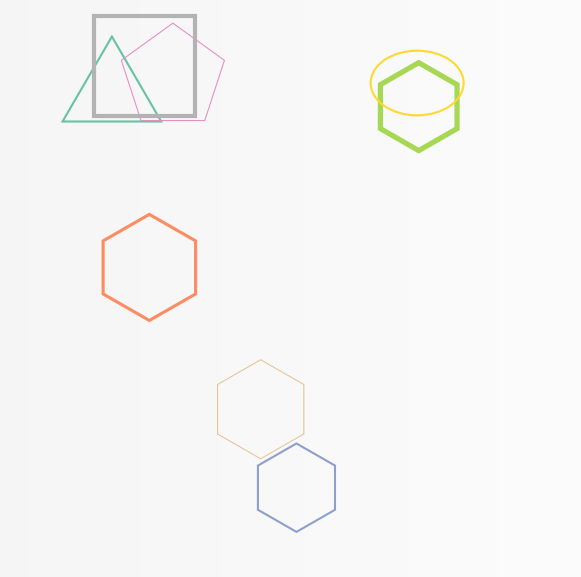[{"shape": "triangle", "thickness": 1, "radius": 0.49, "center": [0.192, 0.838]}, {"shape": "hexagon", "thickness": 1.5, "radius": 0.46, "center": [0.257, 0.536]}, {"shape": "hexagon", "thickness": 1, "radius": 0.38, "center": [0.51, 0.155]}, {"shape": "pentagon", "thickness": 0.5, "radius": 0.47, "center": [0.297, 0.866]}, {"shape": "hexagon", "thickness": 2.5, "radius": 0.38, "center": [0.72, 0.814]}, {"shape": "oval", "thickness": 1, "radius": 0.4, "center": [0.718, 0.855]}, {"shape": "hexagon", "thickness": 0.5, "radius": 0.43, "center": [0.448, 0.29]}, {"shape": "square", "thickness": 2, "radius": 0.43, "center": [0.249, 0.885]}]